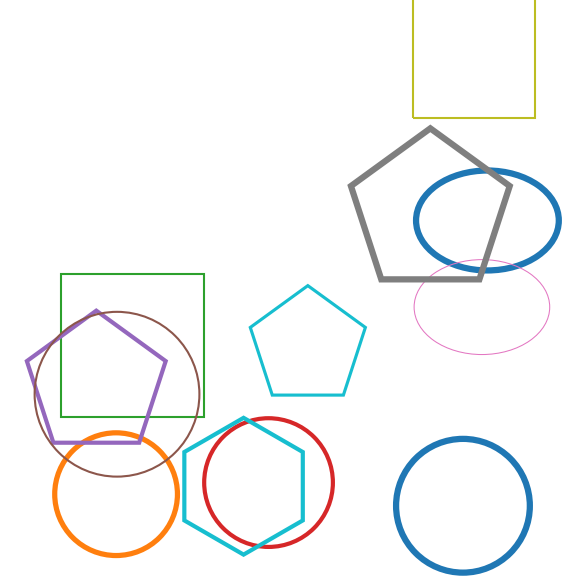[{"shape": "oval", "thickness": 3, "radius": 0.62, "center": [0.844, 0.617]}, {"shape": "circle", "thickness": 3, "radius": 0.58, "center": [0.802, 0.123]}, {"shape": "circle", "thickness": 2.5, "radius": 0.53, "center": [0.201, 0.143]}, {"shape": "square", "thickness": 1, "radius": 0.62, "center": [0.23, 0.401]}, {"shape": "circle", "thickness": 2, "radius": 0.56, "center": [0.465, 0.164]}, {"shape": "pentagon", "thickness": 2, "radius": 0.63, "center": [0.167, 0.335]}, {"shape": "circle", "thickness": 1, "radius": 0.71, "center": [0.203, 0.316]}, {"shape": "oval", "thickness": 0.5, "radius": 0.59, "center": [0.834, 0.467]}, {"shape": "pentagon", "thickness": 3, "radius": 0.72, "center": [0.745, 0.632]}, {"shape": "square", "thickness": 1, "radius": 0.53, "center": [0.821, 0.9]}, {"shape": "hexagon", "thickness": 2, "radius": 0.59, "center": [0.422, 0.157]}, {"shape": "pentagon", "thickness": 1.5, "radius": 0.52, "center": [0.533, 0.4]}]